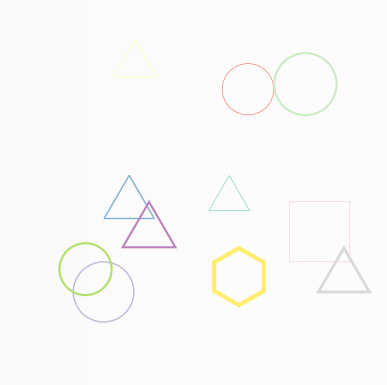[{"shape": "triangle", "thickness": 0.5, "radius": 0.3, "center": [0.592, 0.484]}, {"shape": "triangle", "thickness": 0.5, "radius": 0.32, "center": [0.35, 0.833]}, {"shape": "circle", "thickness": 1, "radius": 0.39, "center": [0.267, 0.242]}, {"shape": "circle", "thickness": 0.5, "radius": 0.33, "center": [0.64, 0.768]}, {"shape": "triangle", "thickness": 1, "radius": 0.37, "center": [0.333, 0.47]}, {"shape": "circle", "thickness": 1.5, "radius": 0.34, "center": [0.221, 0.301]}, {"shape": "square", "thickness": 0.5, "radius": 0.39, "center": [0.822, 0.4]}, {"shape": "triangle", "thickness": 2, "radius": 0.38, "center": [0.887, 0.28]}, {"shape": "triangle", "thickness": 1.5, "radius": 0.39, "center": [0.385, 0.397]}, {"shape": "circle", "thickness": 1.5, "radius": 0.4, "center": [0.788, 0.781]}, {"shape": "hexagon", "thickness": 3, "radius": 0.37, "center": [0.617, 0.281]}]